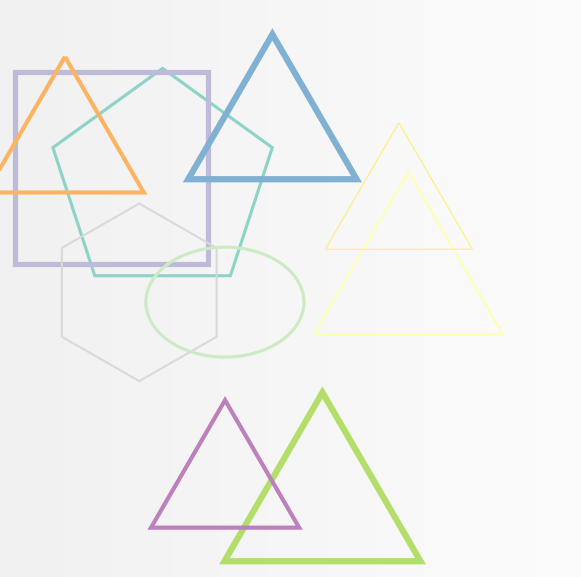[{"shape": "pentagon", "thickness": 1.5, "radius": 0.99, "center": [0.28, 0.682]}, {"shape": "triangle", "thickness": 1, "radius": 0.94, "center": [0.703, 0.514]}, {"shape": "square", "thickness": 2.5, "radius": 0.83, "center": [0.192, 0.708]}, {"shape": "triangle", "thickness": 3, "radius": 0.84, "center": [0.469, 0.772]}, {"shape": "triangle", "thickness": 2, "radius": 0.78, "center": [0.112, 0.744]}, {"shape": "triangle", "thickness": 3, "radius": 0.97, "center": [0.555, 0.125]}, {"shape": "hexagon", "thickness": 1, "radius": 0.77, "center": [0.24, 0.493]}, {"shape": "triangle", "thickness": 2, "radius": 0.74, "center": [0.387, 0.159]}, {"shape": "oval", "thickness": 1.5, "radius": 0.68, "center": [0.387, 0.476]}, {"shape": "triangle", "thickness": 0.5, "radius": 0.73, "center": [0.686, 0.641]}]